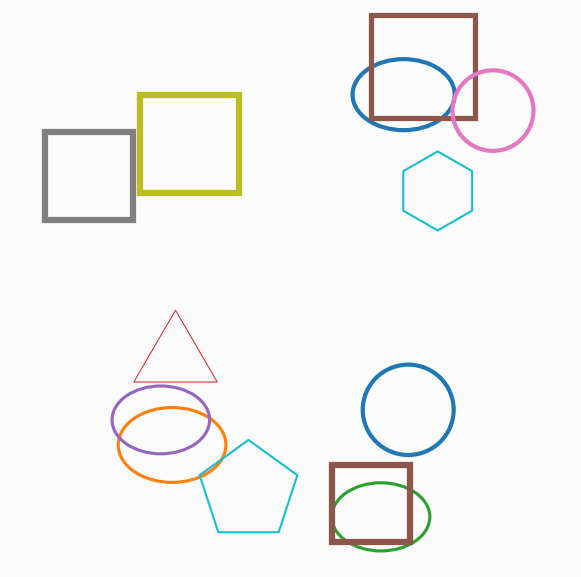[{"shape": "oval", "thickness": 2, "radius": 0.44, "center": [0.694, 0.835]}, {"shape": "circle", "thickness": 2, "radius": 0.39, "center": [0.702, 0.289]}, {"shape": "oval", "thickness": 1.5, "radius": 0.46, "center": [0.296, 0.229]}, {"shape": "oval", "thickness": 1.5, "radius": 0.42, "center": [0.655, 0.104]}, {"shape": "triangle", "thickness": 0.5, "radius": 0.41, "center": [0.302, 0.379]}, {"shape": "oval", "thickness": 1.5, "radius": 0.42, "center": [0.277, 0.272]}, {"shape": "square", "thickness": 2.5, "radius": 0.45, "center": [0.728, 0.884]}, {"shape": "square", "thickness": 3, "radius": 0.34, "center": [0.638, 0.127]}, {"shape": "circle", "thickness": 2, "radius": 0.35, "center": [0.848, 0.808]}, {"shape": "square", "thickness": 3, "radius": 0.38, "center": [0.153, 0.694]}, {"shape": "square", "thickness": 3, "radius": 0.42, "center": [0.326, 0.75]}, {"shape": "pentagon", "thickness": 1, "radius": 0.44, "center": [0.427, 0.149]}, {"shape": "hexagon", "thickness": 1, "radius": 0.34, "center": [0.753, 0.669]}]